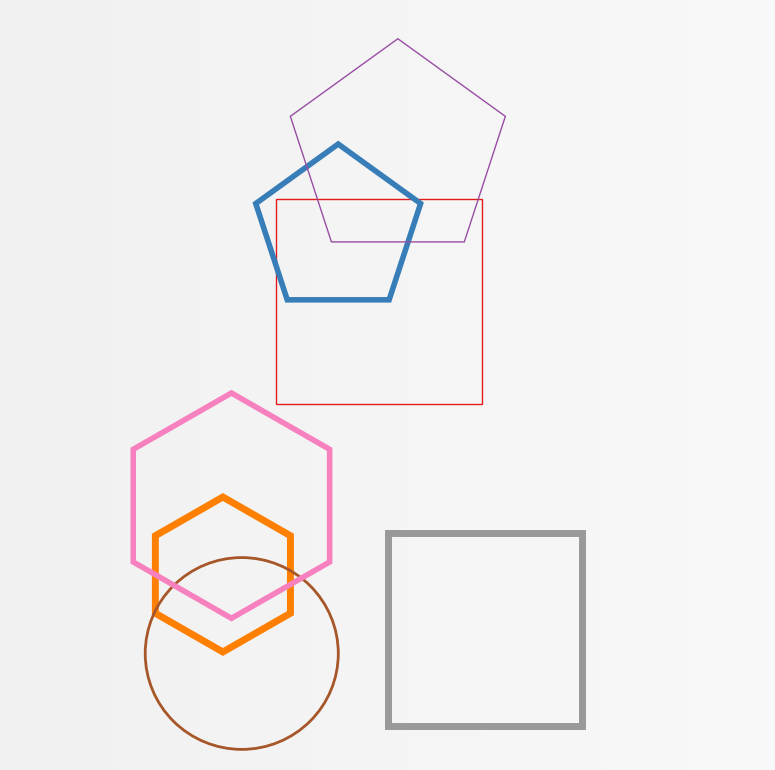[{"shape": "square", "thickness": 0.5, "radius": 0.66, "center": [0.489, 0.609]}, {"shape": "pentagon", "thickness": 2, "radius": 0.56, "center": [0.436, 0.701]}, {"shape": "pentagon", "thickness": 0.5, "radius": 0.73, "center": [0.513, 0.804]}, {"shape": "hexagon", "thickness": 2.5, "radius": 0.5, "center": [0.288, 0.254]}, {"shape": "circle", "thickness": 1, "radius": 0.62, "center": [0.312, 0.151]}, {"shape": "hexagon", "thickness": 2, "radius": 0.73, "center": [0.299, 0.343]}, {"shape": "square", "thickness": 2.5, "radius": 0.63, "center": [0.626, 0.183]}]